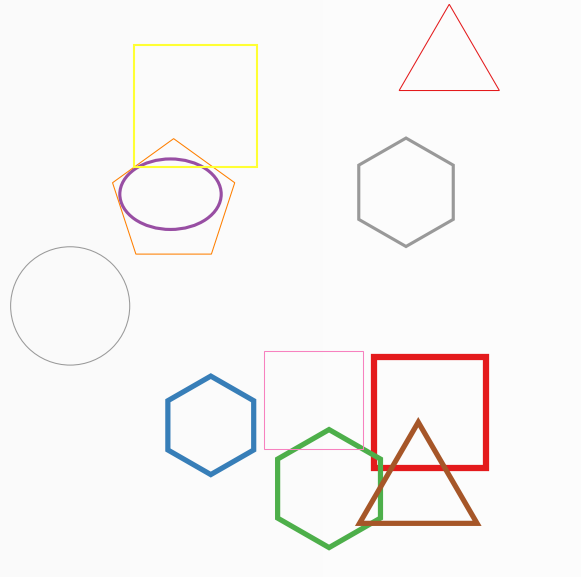[{"shape": "triangle", "thickness": 0.5, "radius": 0.5, "center": [0.773, 0.892]}, {"shape": "square", "thickness": 3, "radius": 0.48, "center": [0.74, 0.285]}, {"shape": "hexagon", "thickness": 2.5, "radius": 0.43, "center": [0.363, 0.263]}, {"shape": "hexagon", "thickness": 2.5, "radius": 0.51, "center": [0.566, 0.153]}, {"shape": "oval", "thickness": 1.5, "radius": 0.44, "center": [0.293, 0.663]}, {"shape": "pentagon", "thickness": 0.5, "radius": 0.55, "center": [0.299, 0.649]}, {"shape": "square", "thickness": 1, "radius": 0.53, "center": [0.337, 0.816]}, {"shape": "triangle", "thickness": 2.5, "radius": 0.58, "center": [0.72, 0.151]}, {"shape": "square", "thickness": 0.5, "radius": 0.42, "center": [0.54, 0.306]}, {"shape": "circle", "thickness": 0.5, "radius": 0.51, "center": [0.121, 0.469]}, {"shape": "hexagon", "thickness": 1.5, "radius": 0.47, "center": [0.699, 0.666]}]